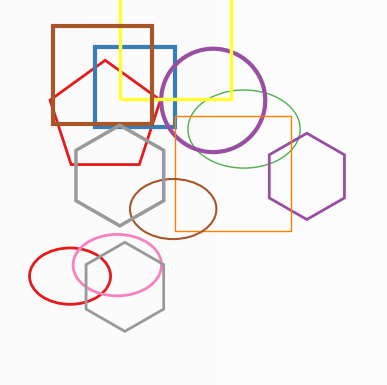[{"shape": "oval", "thickness": 2, "radius": 0.52, "center": [0.181, 0.283]}, {"shape": "pentagon", "thickness": 2, "radius": 0.75, "center": [0.272, 0.694]}, {"shape": "square", "thickness": 3, "radius": 0.52, "center": [0.348, 0.775]}, {"shape": "oval", "thickness": 1, "radius": 0.72, "center": [0.63, 0.665]}, {"shape": "circle", "thickness": 3, "radius": 0.67, "center": [0.55, 0.739]}, {"shape": "hexagon", "thickness": 2, "radius": 0.56, "center": [0.792, 0.542]}, {"shape": "square", "thickness": 1, "radius": 0.75, "center": [0.602, 0.55]}, {"shape": "square", "thickness": 2.5, "radius": 0.72, "center": [0.452, 0.886]}, {"shape": "square", "thickness": 3, "radius": 0.64, "center": [0.265, 0.805]}, {"shape": "oval", "thickness": 1.5, "radius": 0.56, "center": [0.447, 0.457]}, {"shape": "oval", "thickness": 2, "radius": 0.57, "center": [0.303, 0.311]}, {"shape": "hexagon", "thickness": 2, "radius": 0.58, "center": [0.322, 0.255]}, {"shape": "hexagon", "thickness": 2.5, "radius": 0.65, "center": [0.309, 0.544]}]